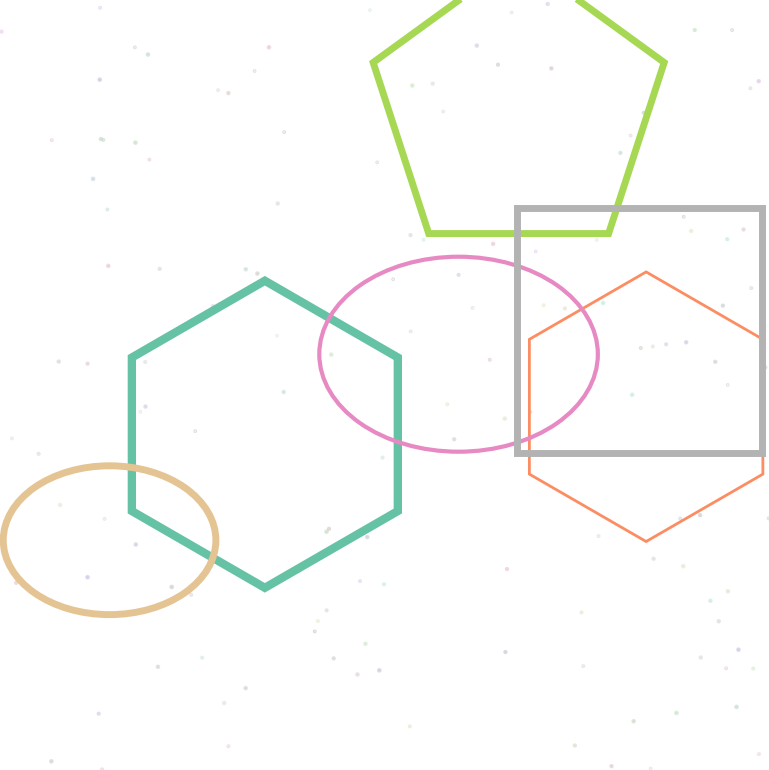[{"shape": "hexagon", "thickness": 3, "radius": 1.0, "center": [0.344, 0.436]}, {"shape": "hexagon", "thickness": 1, "radius": 0.88, "center": [0.839, 0.472]}, {"shape": "oval", "thickness": 1.5, "radius": 0.9, "center": [0.596, 0.54]}, {"shape": "pentagon", "thickness": 2.5, "radius": 0.99, "center": [0.674, 0.857]}, {"shape": "oval", "thickness": 2.5, "radius": 0.69, "center": [0.142, 0.298]}, {"shape": "square", "thickness": 2.5, "radius": 0.8, "center": [0.83, 0.571]}]